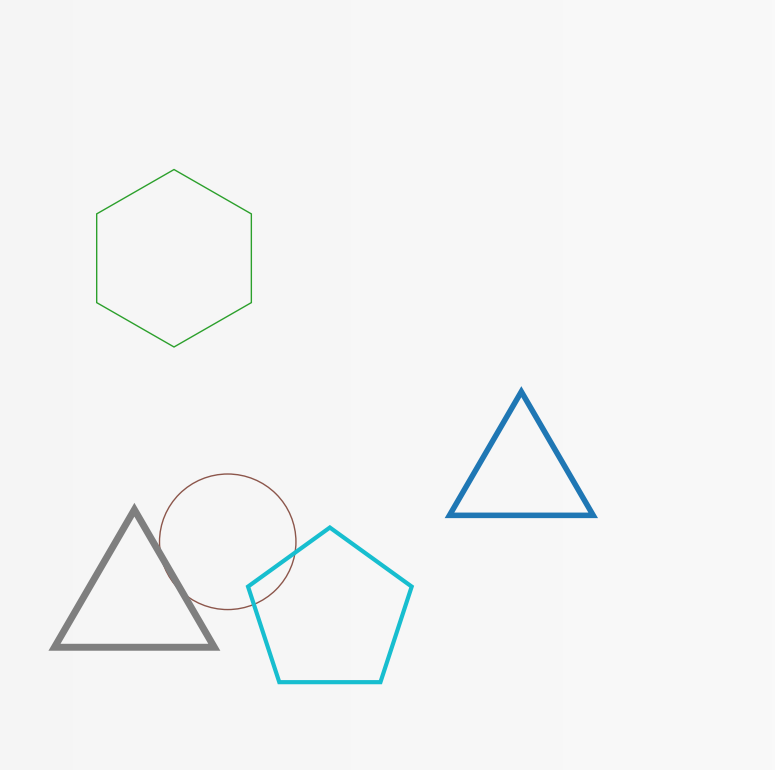[{"shape": "triangle", "thickness": 2, "radius": 0.54, "center": [0.673, 0.384]}, {"shape": "hexagon", "thickness": 0.5, "radius": 0.58, "center": [0.225, 0.665]}, {"shape": "circle", "thickness": 0.5, "radius": 0.44, "center": [0.294, 0.296]}, {"shape": "triangle", "thickness": 2.5, "radius": 0.6, "center": [0.173, 0.219]}, {"shape": "pentagon", "thickness": 1.5, "radius": 0.56, "center": [0.426, 0.204]}]